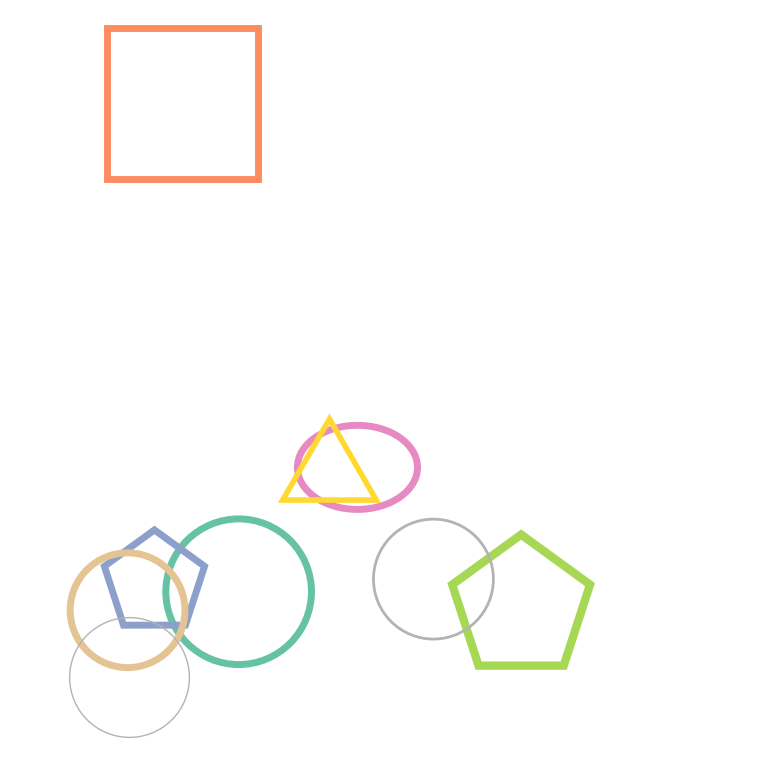[{"shape": "circle", "thickness": 2.5, "radius": 0.47, "center": [0.31, 0.232]}, {"shape": "square", "thickness": 2.5, "radius": 0.49, "center": [0.237, 0.866]}, {"shape": "pentagon", "thickness": 2.5, "radius": 0.34, "center": [0.201, 0.243]}, {"shape": "oval", "thickness": 2.5, "radius": 0.39, "center": [0.464, 0.393]}, {"shape": "pentagon", "thickness": 3, "radius": 0.47, "center": [0.677, 0.212]}, {"shape": "triangle", "thickness": 2, "radius": 0.35, "center": [0.428, 0.386]}, {"shape": "circle", "thickness": 2.5, "radius": 0.37, "center": [0.166, 0.208]}, {"shape": "circle", "thickness": 0.5, "radius": 0.39, "center": [0.168, 0.12]}, {"shape": "circle", "thickness": 1, "radius": 0.39, "center": [0.563, 0.248]}]